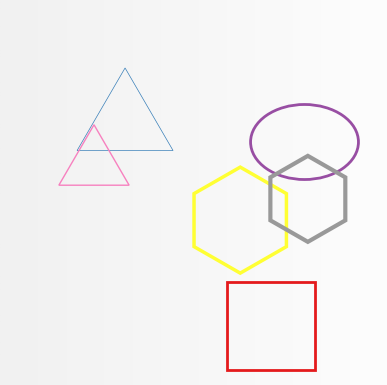[{"shape": "square", "thickness": 2, "radius": 0.57, "center": [0.7, 0.154]}, {"shape": "triangle", "thickness": 0.5, "radius": 0.71, "center": [0.323, 0.681]}, {"shape": "oval", "thickness": 2, "radius": 0.7, "center": [0.786, 0.631]}, {"shape": "hexagon", "thickness": 2.5, "radius": 0.69, "center": [0.62, 0.428]}, {"shape": "triangle", "thickness": 1, "radius": 0.52, "center": [0.243, 0.571]}, {"shape": "hexagon", "thickness": 3, "radius": 0.56, "center": [0.794, 0.483]}]